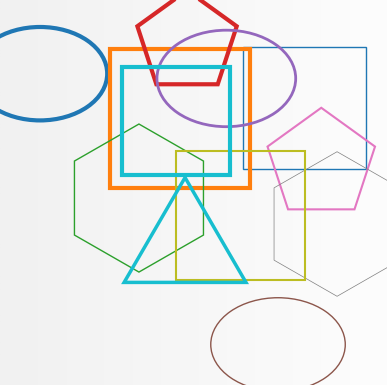[{"shape": "square", "thickness": 1, "radius": 0.79, "center": [0.786, 0.719]}, {"shape": "oval", "thickness": 3, "radius": 0.87, "center": [0.103, 0.809]}, {"shape": "square", "thickness": 3, "radius": 0.91, "center": [0.465, 0.692]}, {"shape": "hexagon", "thickness": 1, "radius": 0.96, "center": [0.359, 0.486]}, {"shape": "pentagon", "thickness": 3, "radius": 0.67, "center": [0.483, 0.89]}, {"shape": "oval", "thickness": 2, "radius": 0.9, "center": [0.584, 0.796]}, {"shape": "oval", "thickness": 1, "radius": 0.87, "center": [0.717, 0.105]}, {"shape": "pentagon", "thickness": 1.5, "radius": 0.73, "center": [0.829, 0.574]}, {"shape": "hexagon", "thickness": 0.5, "radius": 0.94, "center": [0.87, 0.418]}, {"shape": "square", "thickness": 1.5, "radius": 0.83, "center": [0.621, 0.44]}, {"shape": "triangle", "thickness": 2.5, "radius": 0.91, "center": [0.478, 0.357]}, {"shape": "square", "thickness": 3, "radius": 0.7, "center": [0.454, 0.685]}]